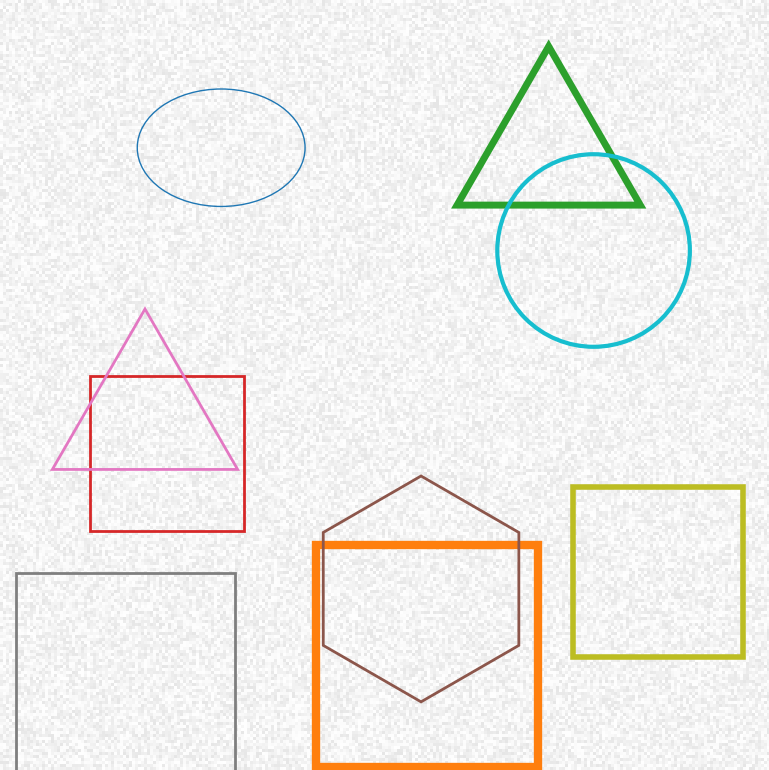[{"shape": "oval", "thickness": 0.5, "radius": 0.54, "center": [0.287, 0.808]}, {"shape": "square", "thickness": 3, "radius": 0.72, "center": [0.555, 0.148]}, {"shape": "triangle", "thickness": 2.5, "radius": 0.69, "center": [0.713, 0.802]}, {"shape": "square", "thickness": 1, "radius": 0.5, "center": [0.217, 0.411]}, {"shape": "hexagon", "thickness": 1, "radius": 0.73, "center": [0.547, 0.235]}, {"shape": "triangle", "thickness": 1, "radius": 0.69, "center": [0.188, 0.46]}, {"shape": "square", "thickness": 1, "radius": 0.71, "center": [0.163, 0.114]}, {"shape": "square", "thickness": 2, "radius": 0.55, "center": [0.854, 0.257]}, {"shape": "circle", "thickness": 1.5, "radius": 0.63, "center": [0.771, 0.675]}]